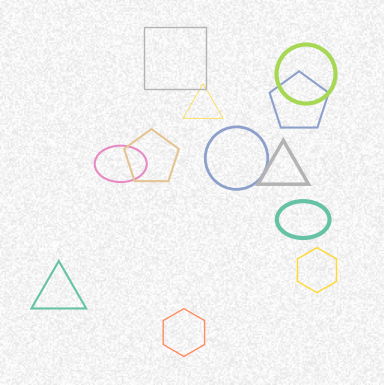[{"shape": "triangle", "thickness": 1.5, "radius": 0.41, "center": [0.153, 0.24]}, {"shape": "oval", "thickness": 3, "radius": 0.34, "center": [0.788, 0.43]}, {"shape": "hexagon", "thickness": 1, "radius": 0.31, "center": [0.478, 0.136]}, {"shape": "circle", "thickness": 2, "radius": 0.41, "center": [0.614, 0.589]}, {"shape": "pentagon", "thickness": 1.5, "radius": 0.4, "center": [0.777, 0.734]}, {"shape": "oval", "thickness": 1.5, "radius": 0.34, "center": [0.314, 0.574]}, {"shape": "circle", "thickness": 3, "radius": 0.38, "center": [0.795, 0.808]}, {"shape": "hexagon", "thickness": 1, "radius": 0.29, "center": [0.823, 0.298]}, {"shape": "triangle", "thickness": 0.5, "radius": 0.3, "center": [0.528, 0.723]}, {"shape": "pentagon", "thickness": 1.5, "radius": 0.37, "center": [0.393, 0.59]}, {"shape": "square", "thickness": 1, "radius": 0.4, "center": [0.455, 0.849]}, {"shape": "triangle", "thickness": 2.5, "radius": 0.38, "center": [0.736, 0.559]}]